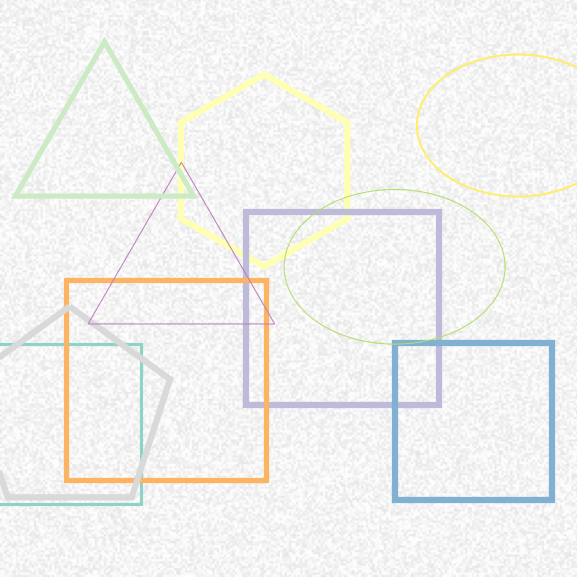[{"shape": "square", "thickness": 1.5, "radius": 0.69, "center": [0.106, 0.264]}, {"shape": "hexagon", "thickness": 3, "radius": 0.83, "center": [0.457, 0.704]}, {"shape": "square", "thickness": 3, "radius": 0.84, "center": [0.593, 0.464]}, {"shape": "square", "thickness": 3, "radius": 0.68, "center": [0.82, 0.269]}, {"shape": "square", "thickness": 2.5, "radius": 0.86, "center": [0.287, 0.341]}, {"shape": "oval", "thickness": 0.5, "radius": 0.96, "center": [0.683, 0.537]}, {"shape": "pentagon", "thickness": 3, "radius": 0.91, "center": [0.121, 0.286]}, {"shape": "triangle", "thickness": 0.5, "radius": 0.93, "center": [0.314, 0.531]}, {"shape": "triangle", "thickness": 2.5, "radius": 0.89, "center": [0.181, 0.749]}, {"shape": "oval", "thickness": 1, "radius": 0.88, "center": [0.897, 0.782]}]